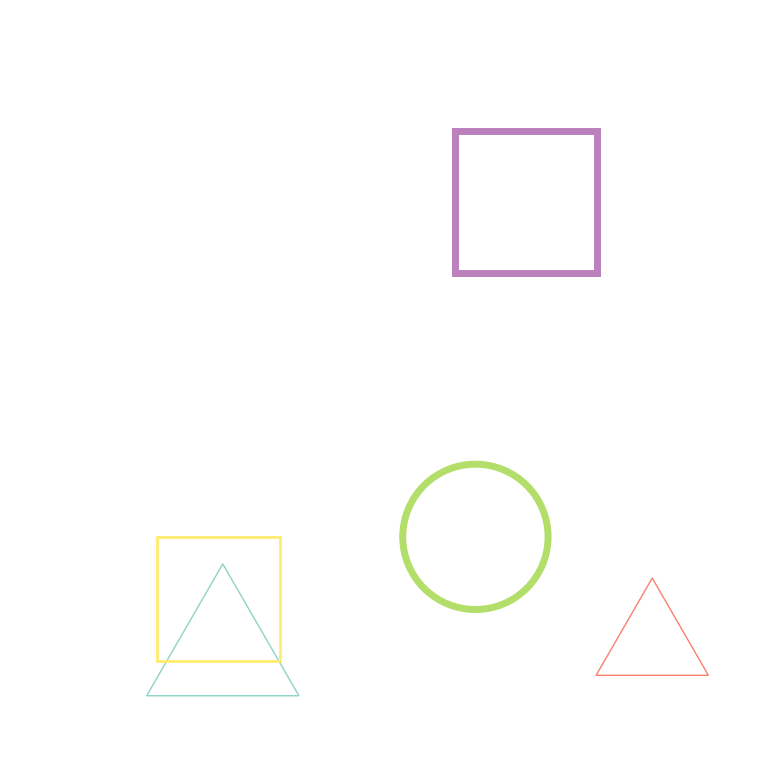[{"shape": "triangle", "thickness": 0.5, "radius": 0.57, "center": [0.289, 0.154]}, {"shape": "triangle", "thickness": 0.5, "radius": 0.42, "center": [0.847, 0.165]}, {"shape": "circle", "thickness": 2.5, "radius": 0.47, "center": [0.617, 0.303]}, {"shape": "square", "thickness": 2.5, "radius": 0.46, "center": [0.683, 0.738]}, {"shape": "square", "thickness": 1, "radius": 0.4, "center": [0.284, 0.222]}]